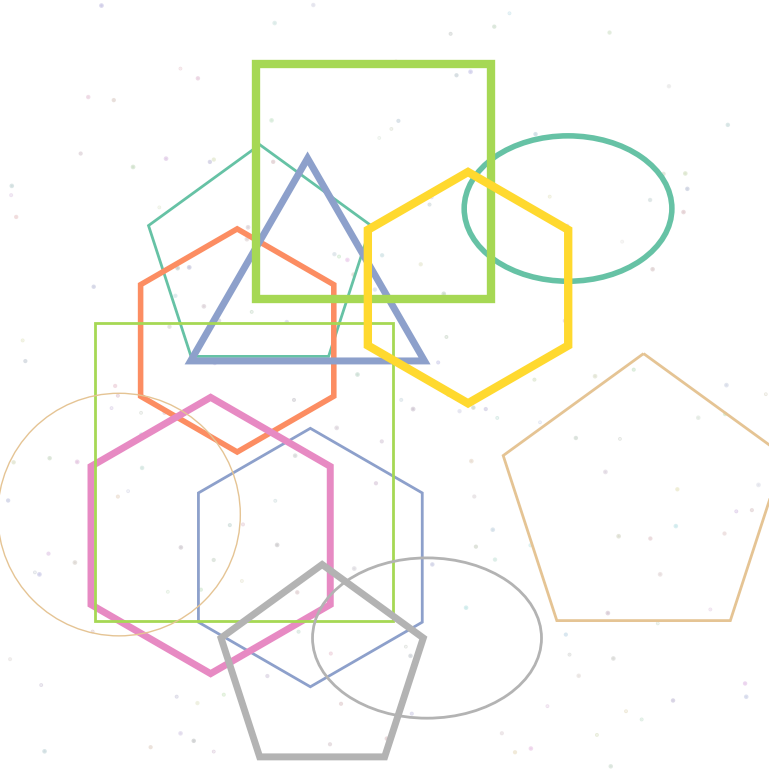[{"shape": "oval", "thickness": 2, "radius": 0.67, "center": [0.738, 0.729]}, {"shape": "pentagon", "thickness": 1, "radius": 0.76, "center": [0.337, 0.66]}, {"shape": "hexagon", "thickness": 2, "radius": 0.72, "center": [0.308, 0.558]}, {"shape": "hexagon", "thickness": 1, "radius": 0.84, "center": [0.403, 0.276]}, {"shape": "triangle", "thickness": 2.5, "radius": 0.88, "center": [0.399, 0.619]}, {"shape": "hexagon", "thickness": 2.5, "radius": 0.9, "center": [0.274, 0.305]}, {"shape": "square", "thickness": 1, "radius": 0.97, "center": [0.317, 0.387]}, {"shape": "square", "thickness": 3, "radius": 0.76, "center": [0.485, 0.764]}, {"shape": "hexagon", "thickness": 3, "radius": 0.75, "center": [0.608, 0.626]}, {"shape": "pentagon", "thickness": 1, "radius": 0.96, "center": [0.836, 0.349]}, {"shape": "circle", "thickness": 0.5, "radius": 0.79, "center": [0.155, 0.332]}, {"shape": "oval", "thickness": 1, "radius": 0.74, "center": [0.555, 0.171]}, {"shape": "pentagon", "thickness": 2.5, "radius": 0.69, "center": [0.418, 0.129]}]